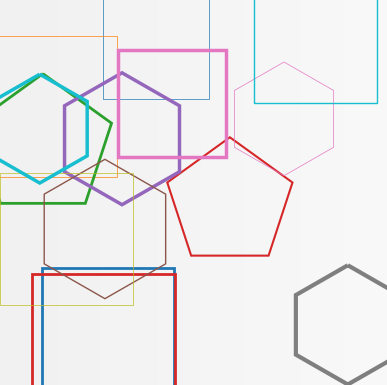[{"shape": "square", "thickness": 0.5, "radius": 0.68, "center": [0.402, 0.879]}, {"shape": "square", "thickness": 2, "radius": 0.85, "center": [0.279, 0.134]}, {"shape": "square", "thickness": 0.5, "radius": 0.91, "center": [0.119, 0.724]}, {"shape": "pentagon", "thickness": 2, "radius": 0.93, "center": [0.111, 0.622]}, {"shape": "square", "thickness": 2, "radius": 0.92, "center": [0.268, 0.103]}, {"shape": "pentagon", "thickness": 1.5, "radius": 0.85, "center": [0.593, 0.473]}, {"shape": "hexagon", "thickness": 2.5, "radius": 0.86, "center": [0.315, 0.64]}, {"shape": "hexagon", "thickness": 1, "radius": 0.9, "center": [0.271, 0.405]}, {"shape": "hexagon", "thickness": 0.5, "radius": 0.74, "center": [0.733, 0.691]}, {"shape": "square", "thickness": 2.5, "radius": 0.7, "center": [0.443, 0.731]}, {"shape": "hexagon", "thickness": 3, "radius": 0.77, "center": [0.898, 0.156]}, {"shape": "square", "thickness": 0.5, "radius": 0.86, "center": [0.171, 0.379]}, {"shape": "square", "thickness": 1, "radius": 0.79, "center": [0.814, 0.891]}, {"shape": "hexagon", "thickness": 2.5, "radius": 0.71, "center": [0.103, 0.666]}]